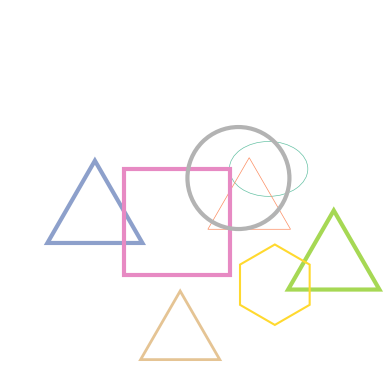[{"shape": "oval", "thickness": 0.5, "radius": 0.51, "center": [0.698, 0.561]}, {"shape": "triangle", "thickness": 0.5, "radius": 0.62, "center": [0.647, 0.466]}, {"shape": "triangle", "thickness": 3, "radius": 0.71, "center": [0.246, 0.44]}, {"shape": "square", "thickness": 3, "radius": 0.69, "center": [0.459, 0.423]}, {"shape": "triangle", "thickness": 3, "radius": 0.68, "center": [0.867, 0.316]}, {"shape": "hexagon", "thickness": 1.5, "radius": 0.52, "center": [0.714, 0.26]}, {"shape": "triangle", "thickness": 2, "radius": 0.59, "center": [0.468, 0.125]}, {"shape": "circle", "thickness": 3, "radius": 0.66, "center": [0.619, 0.538]}]